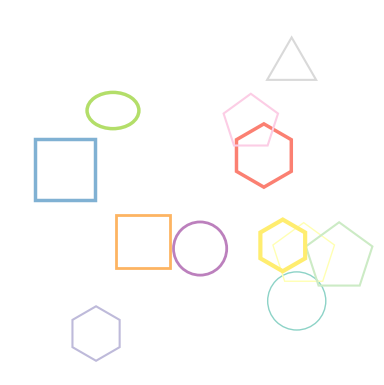[{"shape": "circle", "thickness": 1, "radius": 0.38, "center": [0.771, 0.218]}, {"shape": "pentagon", "thickness": 1, "radius": 0.42, "center": [0.789, 0.338]}, {"shape": "hexagon", "thickness": 1.5, "radius": 0.35, "center": [0.249, 0.134]}, {"shape": "hexagon", "thickness": 2.5, "radius": 0.41, "center": [0.685, 0.596]}, {"shape": "square", "thickness": 2.5, "radius": 0.39, "center": [0.17, 0.56]}, {"shape": "square", "thickness": 2, "radius": 0.34, "center": [0.371, 0.373]}, {"shape": "oval", "thickness": 2.5, "radius": 0.34, "center": [0.293, 0.713]}, {"shape": "pentagon", "thickness": 1.5, "radius": 0.37, "center": [0.651, 0.682]}, {"shape": "triangle", "thickness": 1.5, "radius": 0.37, "center": [0.757, 0.829]}, {"shape": "circle", "thickness": 2, "radius": 0.35, "center": [0.52, 0.354]}, {"shape": "pentagon", "thickness": 1.5, "radius": 0.45, "center": [0.881, 0.332]}, {"shape": "hexagon", "thickness": 3, "radius": 0.34, "center": [0.734, 0.363]}]